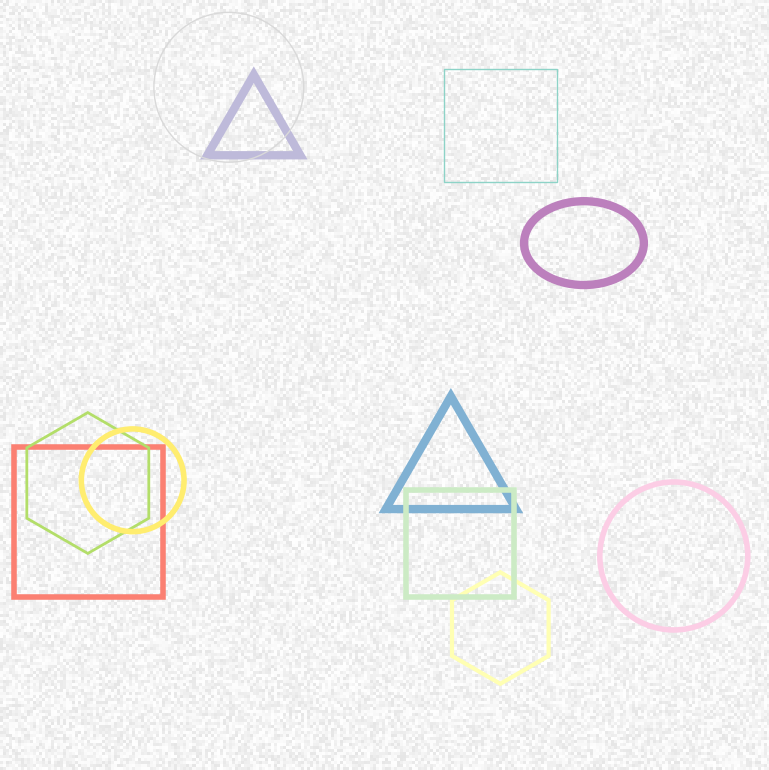[{"shape": "square", "thickness": 0.5, "radius": 0.37, "center": [0.65, 0.837]}, {"shape": "hexagon", "thickness": 1.5, "radius": 0.36, "center": [0.65, 0.184]}, {"shape": "triangle", "thickness": 3, "radius": 0.35, "center": [0.33, 0.833]}, {"shape": "square", "thickness": 2, "radius": 0.49, "center": [0.115, 0.322]}, {"shape": "triangle", "thickness": 3, "radius": 0.49, "center": [0.586, 0.388]}, {"shape": "hexagon", "thickness": 1, "radius": 0.46, "center": [0.114, 0.373]}, {"shape": "circle", "thickness": 2, "radius": 0.48, "center": [0.875, 0.278]}, {"shape": "circle", "thickness": 0.5, "radius": 0.49, "center": [0.297, 0.887]}, {"shape": "oval", "thickness": 3, "radius": 0.39, "center": [0.758, 0.684]}, {"shape": "square", "thickness": 2, "radius": 0.35, "center": [0.597, 0.294]}, {"shape": "circle", "thickness": 2, "radius": 0.33, "center": [0.172, 0.376]}]